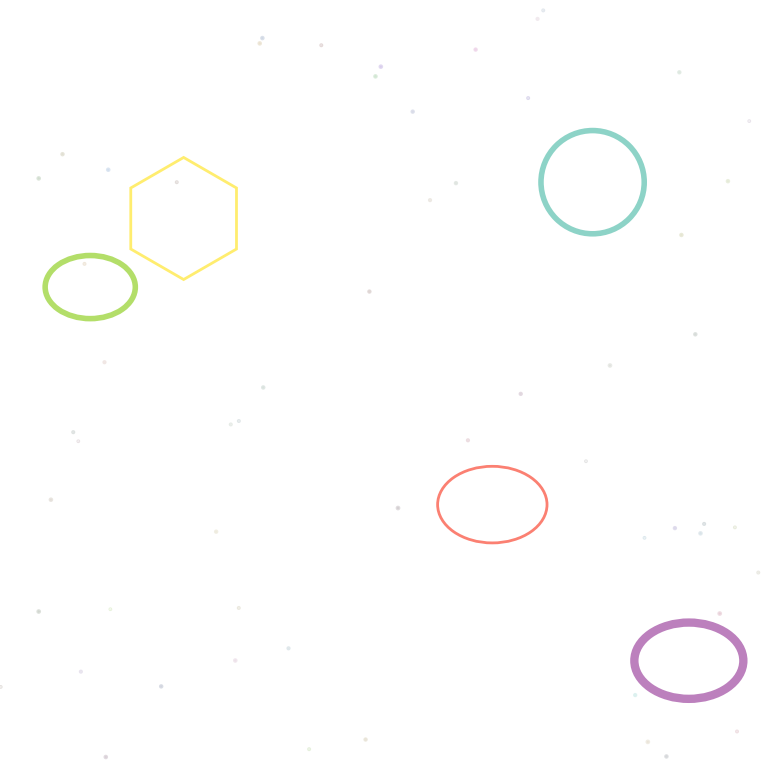[{"shape": "circle", "thickness": 2, "radius": 0.34, "center": [0.77, 0.763]}, {"shape": "oval", "thickness": 1, "radius": 0.36, "center": [0.639, 0.345]}, {"shape": "oval", "thickness": 2, "radius": 0.29, "center": [0.117, 0.627]}, {"shape": "oval", "thickness": 3, "radius": 0.35, "center": [0.895, 0.142]}, {"shape": "hexagon", "thickness": 1, "radius": 0.4, "center": [0.238, 0.716]}]